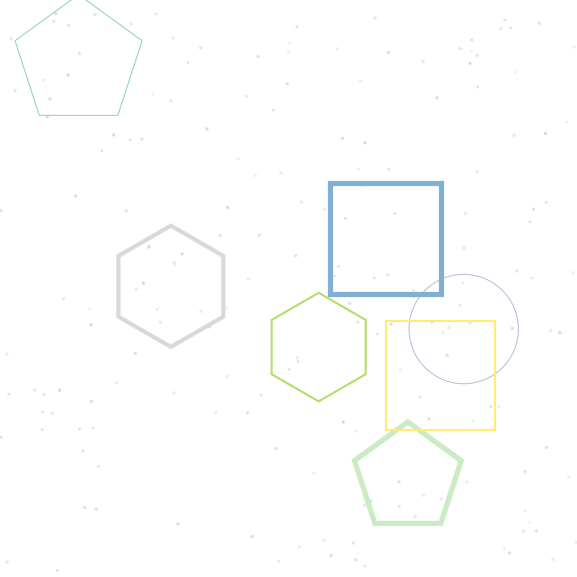[{"shape": "pentagon", "thickness": 0.5, "radius": 0.58, "center": [0.136, 0.893]}, {"shape": "circle", "thickness": 0.5, "radius": 0.47, "center": [0.803, 0.429]}, {"shape": "square", "thickness": 2.5, "radius": 0.48, "center": [0.668, 0.586]}, {"shape": "hexagon", "thickness": 1, "radius": 0.47, "center": [0.552, 0.398]}, {"shape": "hexagon", "thickness": 2, "radius": 0.52, "center": [0.296, 0.503]}, {"shape": "pentagon", "thickness": 2.5, "radius": 0.49, "center": [0.706, 0.171]}, {"shape": "square", "thickness": 1, "radius": 0.47, "center": [0.763, 0.349]}]